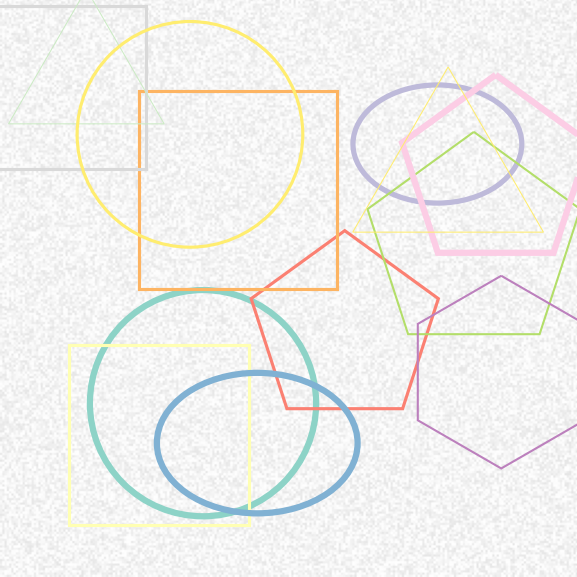[{"shape": "circle", "thickness": 3, "radius": 0.98, "center": [0.352, 0.301]}, {"shape": "square", "thickness": 1.5, "radius": 0.78, "center": [0.275, 0.246]}, {"shape": "oval", "thickness": 2.5, "radius": 0.73, "center": [0.757, 0.75]}, {"shape": "pentagon", "thickness": 1.5, "radius": 0.85, "center": [0.597, 0.429]}, {"shape": "oval", "thickness": 3, "radius": 0.87, "center": [0.445, 0.232]}, {"shape": "square", "thickness": 1.5, "radius": 0.86, "center": [0.412, 0.67]}, {"shape": "pentagon", "thickness": 1, "radius": 0.97, "center": [0.821, 0.577]}, {"shape": "pentagon", "thickness": 3, "radius": 0.85, "center": [0.858, 0.699]}, {"shape": "square", "thickness": 1.5, "radius": 0.71, "center": [0.111, 0.848]}, {"shape": "hexagon", "thickness": 1, "radius": 0.83, "center": [0.868, 0.355]}, {"shape": "triangle", "thickness": 0.5, "radius": 0.78, "center": [0.149, 0.862]}, {"shape": "circle", "thickness": 1.5, "radius": 0.98, "center": [0.329, 0.767]}, {"shape": "triangle", "thickness": 0.5, "radius": 0.95, "center": [0.776, 0.692]}]